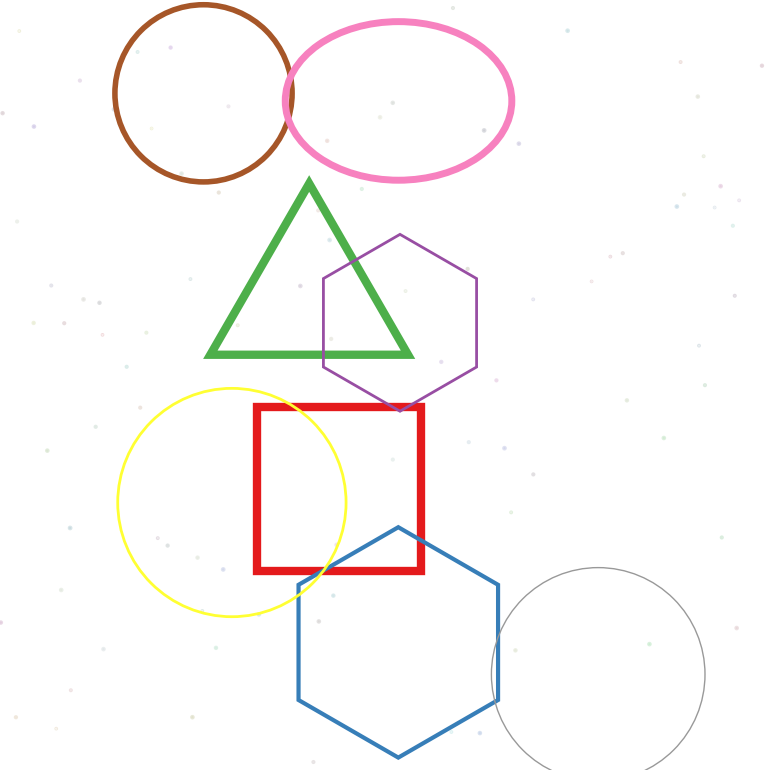[{"shape": "square", "thickness": 3, "radius": 0.53, "center": [0.441, 0.365]}, {"shape": "hexagon", "thickness": 1.5, "radius": 0.75, "center": [0.517, 0.166]}, {"shape": "triangle", "thickness": 3, "radius": 0.74, "center": [0.402, 0.613]}, {"shape": "hexagon", "thickness": 1, "radius": 0.57, "center": [0.519, 0.581]}, {"shape": "circle", "thickness": 1, "radius": 0.74, "center": [0.301, 0.347]}, {"shape": "circle", "thickness": 2, "radius": 0.58, "center": [0.264, 0.879]}, {"shape": "oval", "thickness": 2.5, "radius": 0.74, "center": [0.518, 0.869]}, {"shape": "circle", "thickness": 0.5, "radius": 0.69, "center": [0.777, 0.124]}]